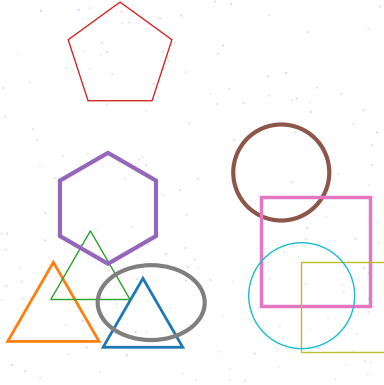[{"shape": "triangle", "thickness": 2, "radius": 0.6, "center": [0.371, 0.158]}, {"shape": "triangle", "thickness": 2, "radius": 0.69, "center": [0.139, 0.182]}, {"shape": "triangle", "thickness": 1, "radius": 0.59, "center": [0.235, 0.281]}, {"shape": "pentagon", "thickness": 1, "radius": 0.71, "center": [0.312, 0.853]}, {"shape": "hexagon", "thickness": 3, "radius": 0.72, "center": [0.28, 0.459]}, {"shape": "circle", "thickness": 3, "radius": 0.62, "center": [0.731, 0.552]}, {"shape": "square", "thickness": 2.5, "radius": 0.7, "center": [0.82, 0.346]}, {"shape": "oval", "thickness": 3, "radius": 0.69, "center": [0.393, 0.214]}, {"shape": "square", "thickness": 1, "radius": 0.58, "center": [0.899, 0.202]}, {"shape": "circle", "thickness": 1, "radius": 0.69, "center": [0.784, 0.232]}]